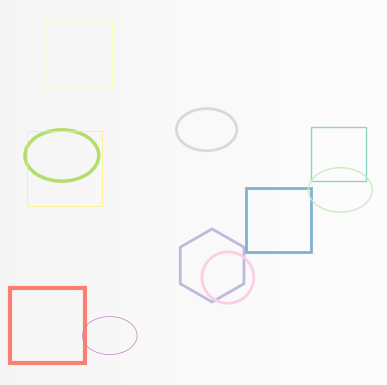[{"shape": "square", "thickness": 1, "radius": 0.35, "center": [0.873, 0.6]}, {"shape": "square", "thickness": 1, "radius": 0.43, "center": [0.203, 0.86]}, {"shape": "hexagon", "thickness": 2, "radius": 0.47, "center": [0.547, 0.311]}, {"shape": "square", "thickness": 3, "radius": 0.49, "center": [0.122, 0.154]}, {"shape": "square", "thickness": 2, "radius": 0.42, "center": [0.718, 0.429]}, {"shape": "oval", "thickness": 2.5, "radius": 0.48, "center": [0.16, 0.596]}, {"shape": "circle", "thickness": 2, "radius": 0.33, "center": [0.588, 0.279]}, {"shape": "oval", "thickness": 2, "radius": 0.39, "center": [0.533, 0.663]}, {"shape": "oval", "thickness": 0.5, "radius": 0.35, "center": [0.283, 0.128]}, {"shape": "oval", "thickness": 1, "radius": 0.41, "center": [0.878, 0.507]}, {"shape": "square", "thickness": 0.5, "radius": 0.49, "center": [0.165, 0.563]}]